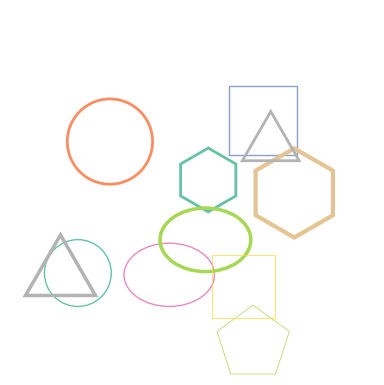[{"shape": "hexagon", "thickness": 2, "radius": 0.41, "center": [0.541, 0.533]}, {"shape": "circle", "thickness": 1, "radius": 0.43, "center": [0.202, 0.291]}, {"shape": "circle", "thickness": 2, "radius": 0.55, "center": [0.286, 0.632]}, {"shape": "square", "thickness": 1, "radius": 0.45, "center": [0.684, 0.686]}, {"shape": "oval", "thickness": 1, "radius": 0.59, "center": [0.44, 0.286]}, {"shape": "oval", "thickness": 2.5, "radius": 0.59, "center": [0.534, 0.377]}, {"shape": "pentagon", "thickness": 0.5, "radius": 0.49, "center": [0.658, 0.109]}, {"shape": "square", "thickness": 0.5, "radius": 0.41, "center": [0.632, 0.256]}, {"shape": "hexagon", "thickness": 3, "radius": 0.58, "center": [0.764, 0.499]}, {"shape": "triangle", "thickness": 2, "radius": 0.43, "center": [0.703, 0.625]}, {"shape": "triangle", "thickness": 2.5, "radius": 0.52, "center": [0.157, 0.285]}]